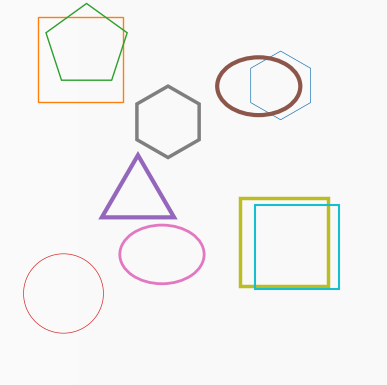[{"shape": "hexagon", "thickness": 0.5, "radius": 0.45, "center": [0.724, 0.778]}, {"shape": "square", "thickness": 1, "radius": 0.55, "center": [0.208, 0.845]}, {"shape": "pentagon", "thickness": 1, "radius": 0.55, "center": [0.223, 0.881]}, {"shape": "circle", "thickness": 0.5, "radius": 0.52, "center": [0.164, 0.238]}, {"shape": "triangle", "thickness": 3, "radius": 0.54, "center": [0.356, 0.489]}, {"shape": "oval", "thickness": 3, "radius": 0.54, "center": [0.668, 0.776]}, {"shape": "oval", "thickness": 2, "radius": 0.54, "center": [0.418, 0.339]}, {"shape": "hexagon", "thickness": 2.5, "radius": 0.46, "center": [0.434, 0.684]}, {"shape": "square", "thickness": 2.5, "radius": 0.57, "center": [0.733, 0.372]}, {"shape": "square", "thickness": 1.5, "radius": 0.54, "center": [0.767, 0.358]}]